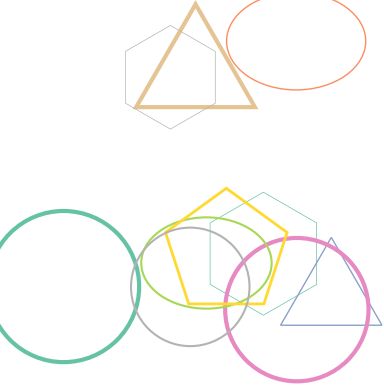[{"shape": "hexagon", "thickness": 0.5, "radius": 0.8, "center": [0.684, 0.341]}, {"shape": "circle", "thickness": 3, "radius": 0.98, "center": [0.165, 0.256]}, {"shape": "oval", "thickness": 1, "radius": 0.9, "center": [0.769, 0.893]}, {"shape": "triangle", "thickness": 1, "radius": 0.76, "center": [0.86, 0.231]}, {"shape": "circle", "thickness": 3, "radius": 0.93, "center": [0.771, 0.196]}, {"shape": "oval", "thickness": 1.5, "radius": 0.85, "center": [0.536, 0.317]}, {"shape": "pentagon", "thickness": 2, "radius": 0.83, "center": [0.588, 0.345]}, {"shape": "triangle", "thickness": 3, "radius": 0.89, "center": [0.508, 0.811]}, {"shape": "circle", "thickness": 1.5, "radius": 0.77, "center": [0.494, 0.255]}, {"shape": "hexagon", "thickness": 0.5, "radius": 0.67, "center": [0.443, 0.799]}]